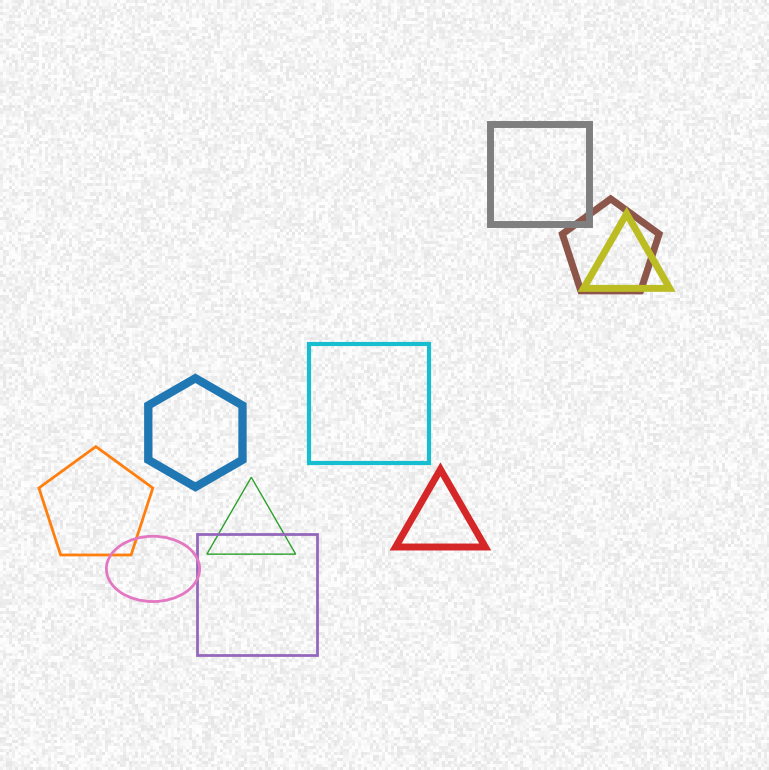[{"shape": "hexagon", "thickness": 3, "radius": 0.35, "center": [0.254, 0.438]}, {"shape": "pentagon", "thickness": 1, "radius": 0.39, "center": [0.124, 0.342]}, {"shape": "triangle", "thickness": 0.5, "radius": 0.33, "center": [0.326, 0.314]}, {"shape": "triangle", "thickness": 2.5, "radius": 0.34, "center": [0.572, 0.323]}, {"shape": "square", "thickness": 1, "radius": 0.39, "center": [0.334, 0.228]}, {"shape": "pentagon", "thickness": 2.5, "radius": 0.33, "center": [0.793, 0.676]}, {"shape": "oval", "thickness": 1, "radius": 0.3, "center": [0.199, 0.261]}, {"shape": "square", "thickness": 2.5, "radius": 0.32, "center": [0.701, 0.774]}, {"shape": "triangle", "thickness": 2.5, "radius": 0.32, "center": [0.814, 0.658]}, {"shape": "square", "thickness": 1.5, "radius": 0.39, "center": [0.479, 0.476]}]